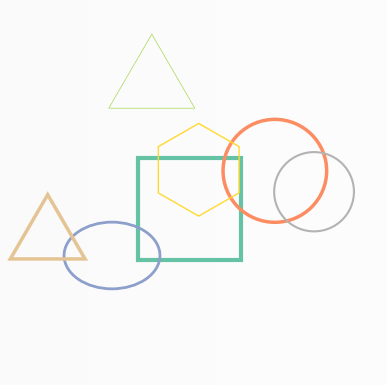[{"shape": "square", "thickness": 3, "radius": 0.66, "center": [0.489, 0.457]}, {"shape": "circle", "thickness": 2.5, "radius": 0.67, "center": [0.709, 0.556]}, {"shape": "oval", "thickness": 2, "radius": 0.62, "center": [0.289, 0.336]}, {"shape": "triangle", "thickness": 0.5, "radius": 0.64, "center": [0.392, 0.783]}, {"shape": "hexagon", "thickness": 1, "radius": 0.6, "center": [0.513, 0.559]}, {"shape": "triangle", "thickness": 2.5, "radius": 0.56, "center": [0.123, 0.383]}, {"shape": "circle", "thickness": 1.5, "radius": 0.51, "center": [0.81, 0.502]}]